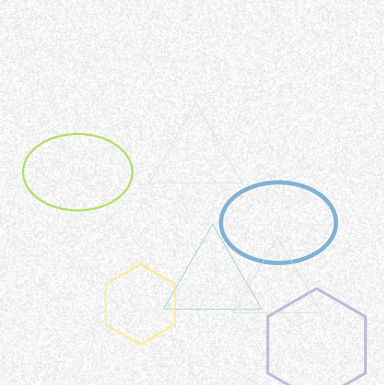[{"shape": "triangle", "thickness": 0.5, "radius": 0.74, "center": [0.552, 0.271]}, {"shape": "hexagon", "thickness": 2, "radius": 0.73, "center": [0.822, 0.104]}, {"shape": "oval", "thickness": 3, "radius": 0.75, "center": [0.723, 0.422]}, {"shape": "oval", "thickness": 1.5, "radius": 0.71, "center": [0.202, 0.553]}, {"shape": "triangle", "thickness": 0.5, "radius": 0.66, "center": [0.72, 0.253]}, {"shape": "triangle", "thickness": 0.5, "radius": 0.69, "center": [0.509, 0.594]}, {"shape": "hexagon", "thickness": 1, "radius": 0.52, "center": [0.364, 0.21]}]